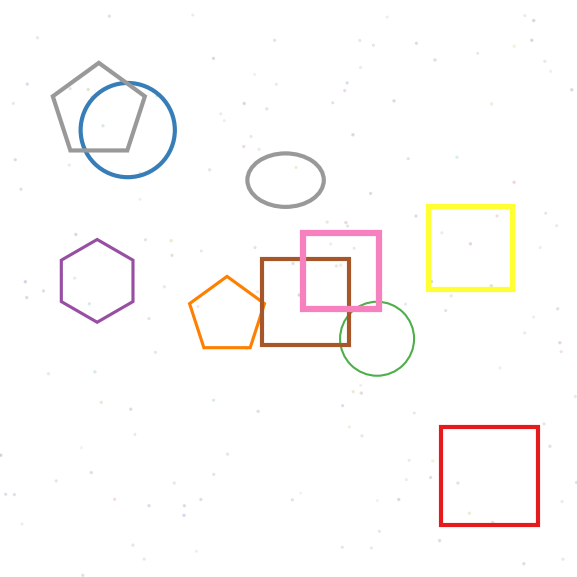[{"shape": "square", "thickness": 2, "radius": 0.42, "center": [0.848, 0.175]}, {"shape": "circle", "thickness": 2, "radius": 0.41, "center": [0.221, 0.774]}, {"shape": "circle", "thickness": 1, "radius": 0.32, "center": [0.653, 0.413]}, {"shape": "hexagon", "thickness": 1.5, "radius": 0.36, "center": [0.168, 0.513]}, {"shape": "pentagon", "thickness": 1.5, "radius": 0.34, "center": [0.393, 0.452]}, {"shape": "square", "thickness": 2.5, "radius": 0.36, "center": [0.814, 0.57]}, {"shape": "square", "thickness": 2, "radius": 0.37, "center": [0.529, 0.476]}, {"shape": "square", "thickness": 3, "radius": 0.33, "center": [0.591, 0.53]}, {"shape": "pentagon", "thickness": 2, "radius": 0.42, "center": [0.171, 0.806]}, {"shape": "oval", "thickness": 2, "radius": 0.33, "center": [0.495, 0.687]}]